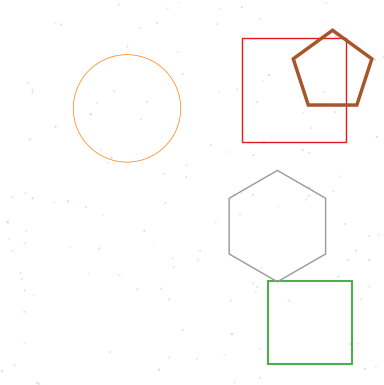[{"shape": "square", "thickness": 1, "radius": 0.68, "center": [0.764, 0.766]}, {"shape": "square", "thickness": 1.5, "radius": 0.54, "center": [0.806, 0.162]}, {"shape": "circle", "thickness": 0.5, "radius": 0.7, "center": [0.33, 0.718]}, {"shape": "pentagon", "thickness": 2.5, "radius": 0.54, "center": [0.864, 0.814]}, {"shape": "hexagon", "thickness": 1, "radius": 0.72, "center": [0.72, 0.413]}]